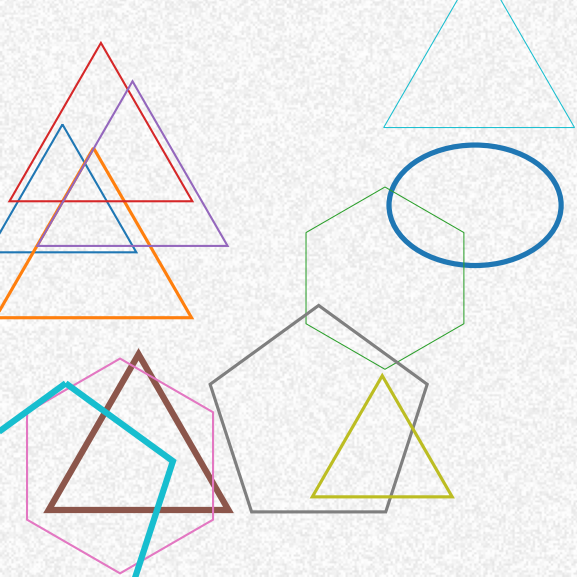[{"shape": "oval", "thickness": 2.5, "radius": 0.75, "center": [0.823, 0.644]}, {"shape": "triangle", "thickness": 1, "radius": 0.74, "center": [0.108, 0.636]}, {"shape": "triangle", "thickness": 1.5, "radius": 0.98, "center": [0.162, 0.547]}, {"shape": "hexagon", "thickness": 0.5, "radius": 0.79, "center": [0.667, 0.518]}, {"shape": "triangle", "thickness": 1, "radius": 0.91, "center": [0.175, 0.742]}, {"shape": "triangle", "thickness": 1, "radius": 0.95, "center": [0.229, 0.668]}, {"shape": "triangle", "thickness": 3, "radius": 0.9, "center": [0.24, 0.206]}, {"shape": "hexagon", "thickness": 1, "radius": 0.93, "center": [0.208, 0.192]}, {"shape": "pentagon", "thickness": 1.5, "radius": 0.99, "center": [0.552, 0.273]}, {"shape": "triangle", "thickness": 1.5, "radius": 0.7, "center": [0.662, 0.209]}, {"shape": "pentagon", "thickness": 3, "radius": 0.98, "center": [0.114, 0.14]}, {"shape": "triangle", "thickness": 0.5, "radius": 0.95, "center": [0.83, 0.874]}]